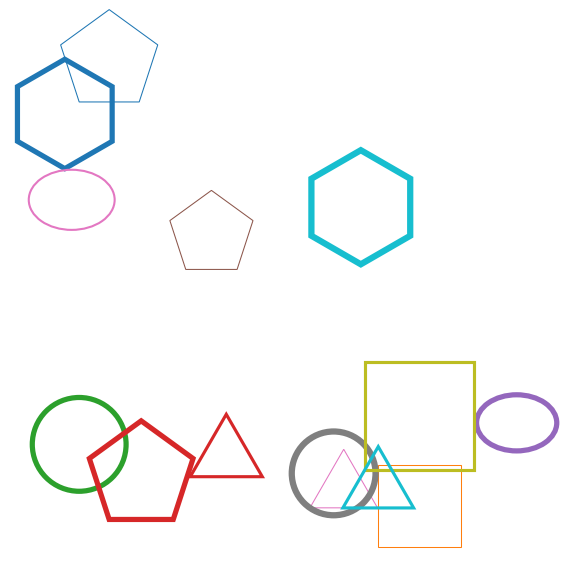[{"shape": "hexagon", "thickness": 2.5, "radius": 0.47, "center": [0.112, 0.802]}, {"shape": "pentagon", "thickness": 0.5, "radius": 0.44, "center": [0.189, 0.894]}, {"shape": "square", "thickness": 0.5, "radius": 0.36, "center": [0.726, 0.123]}, {"shape": "circle", "thickness": 2.5, "radius": 0.41, "center": [0.137, 0.23]}, {"shape": "triangle", "thickness": 1.5, "radius": 0.36, "center": [0.392, 0.21]}, {"shape": "pentagon", "thickness": 2.5, "radius": 0.47, "center": [0.244, 0.176]}, {"shape": "oval", "thickness": 2.5, "radius": 0.35, "center": [0.895, 0.267]}, {"shape": "pentagon", "thickness": 0.5, "radius": 0.38, "center": [0.366, 0.594]}, {"shape": "oval", "thickness": 1, "radius": 0.37, "center": [0.124, 0.653]}, {"shape": "triangle", "thickness": 0.5, "radius": 0.34, "center": [0.595, 0.154]}, {"shape": "circle", "thickness": 3, "radius": 0.36, "center": [0.578, 0.179]}, {"shape": "square", "thickness": 1.5, "radius": 0.47, "center": [0.726, 0.279]}, {"shape": "hexagon", "thickness": 3, "radius": 0.49, "center": [0.625, 0.64]}, {"shape": "triangle", "thickness": 1.5, "radius": 0.35, "center": [0.655, 0.155]}]